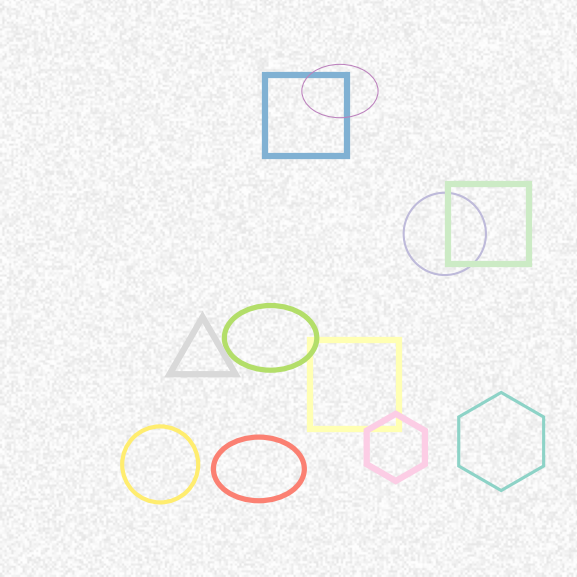[{"shape": "hexagon", "thickness": 1.5, "radius": 0.42, "center": [0.868, 0.235]}, {"shape": "square", "thickness": 3, "radius": 0.39, "center": [0.614, 0.333]}, {"shape": "circle", "thickness": 1, "radius": 0.36, "center": [0.77, 0.594]}, {"shape": "oval", "thickness": 2.5, "radius": 0.39, "center": [0.448, 0.187]}, {"shape": "square", "thickness": 3, "radius": 0.35, "center": [0.53, 0.799]}, {"shape": "oval", "thickness": 2.5, "radius": 0.4, "center": [0.469, 0.414]}, {"shape": "hexagon", "thickness": 3, "radius": 0.29, "center": [0.685, 0.224]}, {"shape": "triangle", "thickness": 3, "radius": 0.33, "center": [0.351, 0.384]}, {"shape": "oval", "thickness": 0.5, "radius": 0.33, "center": [0.589, 0.842]}, {"shape": "square", "thickness": 3, "radius": 0.35, "center": [0.846, 0.611]}, {"shape": "circle", "thickness": 2, "radius": 0.33, "center": [0.277, 0.195]}]